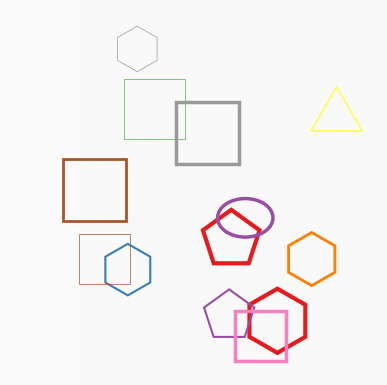[{"shape": "pentagon", "thickness": 3, "radius": 0.38, "center": [0.597, 0.378]}, {"shape": "hexagon", "thickness": 3, "radius": 0.42, "center": [0.716, 0.167]}, {"shape": "hexagon", "thickness": 1.5, "radius": 0.33, "center": [0.33, 0.3]}, {"shape": "square", "thickness": 0.5, "radius": 0.39, "center": [0.398, 0.717]}, {"shape": "pentagon", "thickness": 1.5, "radius": 0.34, "center": [0.591, 0.18]}, {"shape": "oval", "thickness": 2.5, "radius": 0.36, "center": [0.633, 0.434]}, {"shape": "hexagon", "thickness": 2, "radius": 0.34, "center": [0.804, 0.327]}, {"shape": "triangle", "thickness": 1, "radius": 0.38, "center": [0.869, 0.698]}, {"shape": "square", "thickness": 0.5, "radius": 0.33, "center": [0.27, 0.328]}, {"shape": "square", "thickness": 2, "radius": 0.41, "center": [0.243, 0.507]}, {"shape": "square", "thickness": 2.5, "radius": 0.33, "center": [0.673, 0.128]}, {"shape": "hexagon", "thickness": 0.5, "radius": 0.3, "center": [0.354, 0.873]}, {"shape": "square", "thickness": 2.5, "radius": 0.4, "center": [0.536, 0.655]}]